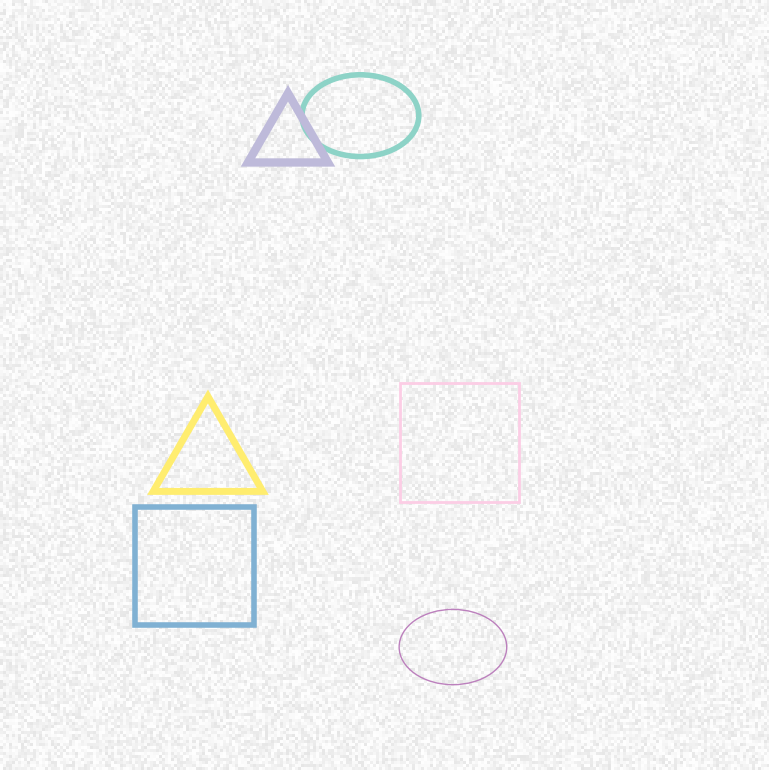[{"shape": "oval", "thickness": 2, "radius": 0.38, "center": [0.468, 0.85]}, {"shape": "triangle", "thickness": 3, "radius": 0.3, "center": [0.374, 0.819]}, {"shape": "square", "thickness": 2, "radius": 0.38, "center": [0.253, 0.265]}, {"shape": "square", "thickness": 1, "radius": 0.39, "center": [0.597, 0.426]}, {"shape": "oval", "thickness": 0.5, "radius": 0.35, "center": [0.588, 0.16]}, {"shape": "triangle", "thickness": 2.5, "radius": 0.41, "center": [0.27, 0.403]}]